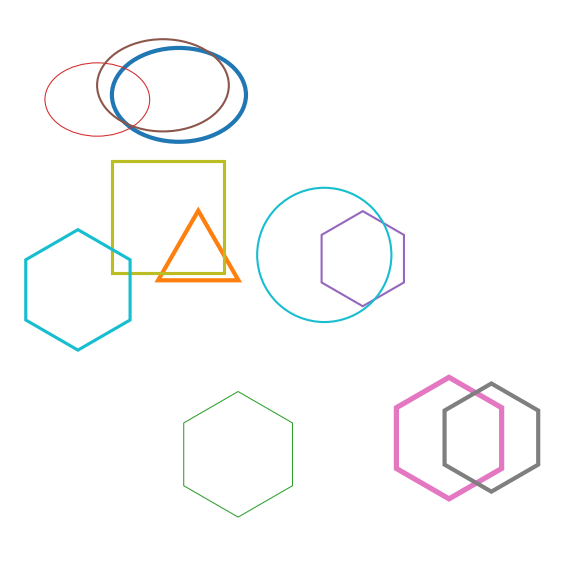[{"shape": "oval", "thickness": 2, "radius": 0.58, "center": [0.31, 0.835]}, {"shape": "triangle", "thickness": 2, "radius": 0.4, "center": [0.343, 0.554]}, {"shape": "hexagon", "thickness": 0.5, "radius": 0.54, "center": [0.412, 0.212]}, {"shape": "oval", "thickness": 0.5, "radius": 0.45, "center": [0.169, 0.827]}, {"shape": "hexagon", "thickness": 1, "radius": 0.41, "center": [0.628, 0.551]}, {"shape": "oval", "thickness": 1, "radius": 0.57, "center": [0.282, 0.851]}, {"shape": "hexagon", "thickness": 2.5, "radius": 0.53, "center": [0.778, 0.241]}, {"shape": "hexagon", "thickness": 2, "radius": 0.47, "center": [0.851, 0.241]}, {"shape": "square", "thickness": 1.5, "radius": 0.49, "center": [0.291, 0.623]}, {"shape": "circle", "thickness": 1, "radius": 0.58, "center": [0.562, 0.558]}, {"shape": "hexagon", "thickness": 1.5, "radius": 0.52, "center": [0.135, 0.497]}]